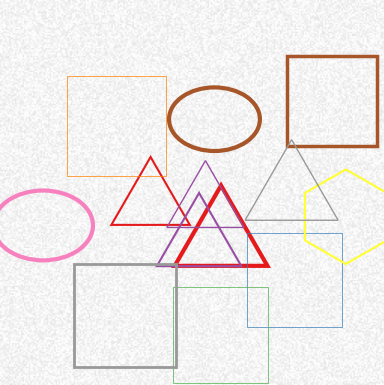[{"shape": "triangle", "thickness": 3, "radius": 0.7, "center": [0.574, 0.379]}, {"shape": "triangle", "thickness": 1.5, "radius": 0.59, "center": [0.391, 0.475]}, {"shape": "square", "thickness": 0.5, "radius": 0.61, "center": [0.765, 0.273]}, {"shape": "square", "thickness": 0.5, "radius": 0.62, "center": [0.573, 0.13]}, {"shape": "triangle", "thickness": 1, "radius": 0.58, "center": [0.534, 0.467]}, {"shape": "triangle", "thickness": 1.5, "radius": 0.63, "center": [0.517, 0.372]}, {"shape": "square", "thickness": 0.5, "radius": 0.65, "center": [0.303, 0.672]}, {"shape": "hexagon", "thickness": 1.5, "radius": 0.61, "center": [0.898, 0.437]}, {"shape": "oval", "thickness": 3, "radius": 0.59, "center": [0.557, 0.69]}, {"shape": "square", "thickness": 2.5, "radius": 0.58, "center": [0.862, 0.738]}, {"shape": "oval", "thickness": 3, "radius": 0.65, "center": [0.112, 0.414]}, {"shape": "triangle", "thickness": 1, "radius": 0.7, "center": [0.757, 0.498]}, {"shape": "square", "thickness": 2, "radius": 0.67, "center": [0.325, 0.181]}]